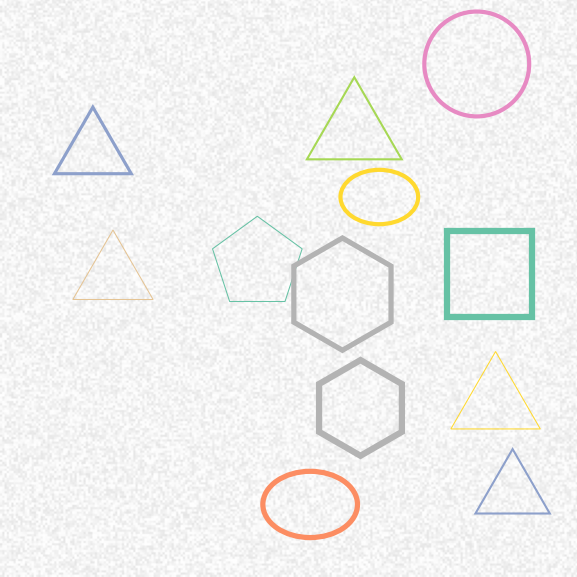[{"shape": "pentagon", "thickness": 0.5, "radius": 0.41, "center": [0.446, 0.543]}, {"shape": "square", "thickness": 3, "radius": 0.37, "center": [0.847, 0.524]}, {"shape": "oval", "thickness": 2.5, "radius": 0.41, "center": [0.537, 0.126]}, {"shape": "triangle", "thickness": 1, "radius": 0.37, "center": [0.888, 0.147]}, {"shape": "triangle", "thickness": 1.5, "radius": 0.38, "center": [0.161, 0.737]}, {"shape": "circle", "thickness": 2, "radius": 0.45, "center": [0.826, 0.888]}, {"shape": "triangle", "thickness": 1, "radius": 0.47, "center": [0.614, 0.771]}, {"shape": "triangle", "thickness": 0.5, "radius": 0.45, "center": [0.858, 0.301]}, {"shape": "oval", "thickness": 2, "radius": 0.34, "center": [0.657, 0.658]}, {"shape": "triangle", "thickness": 0.5, "radius": 0.4, "center": [0.196, 0.521]}, {"shape": "hexagon", "thickness": 2.5, "radius": 0.49, "center": [0.593, 0.49]}, {"shape": "hexagon", "thickness": 3, "radius": 0.41, "center": [0.624, 0.293]}]